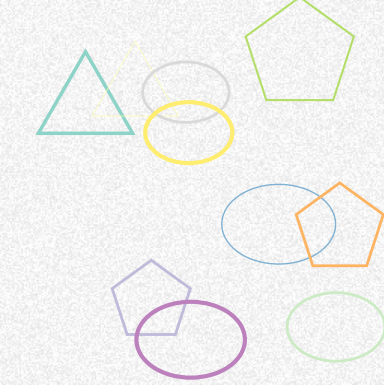[{"shape": "triangle", "thickness": 2.5, "radius": 0.71, "center": [0.222, 0.724]}, {"shape": "triangle", "thickness": 0.5, "radius": 0.65, "center": [0.351, 0.763]}, {"shape": "pentagon", "thickness": 2, "radius": 0.53, "center": [0.393, 0.217]}, {"shape": "oval", "thickness": 1, "radius": 0.74, "center": [0.724, 0.418]}, {"shape": "pentagon", "thickness": 2, "radius": 0.59, "center": [0.882, 0.406]}, {"shape": "pentagon", "thickness": 1.5, "radius": 0.74, "center": [0.779, 0.86]}, {"shape": "oval", "thickness": 2, "radius": 0.56, "center": [0.483, 0.761]}, {"shape": "oval", "thickness": 3, "radius": 0.7, "center": [0.495, 0.118]}, {"shape": "oval", "thickness": 2, "radius": 0.64, "center": [0.873, 0.151]}, {"shape": "oval", "thickness": 3, "radius": 0.57, "center": [0.49, 0.656]}]